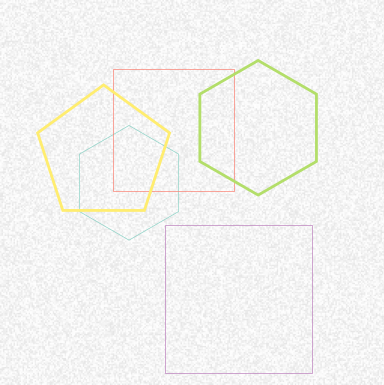[{"shape": "hexagon", "thickness": 0.5, "radius": 0.74, "center": [0.335, 0.525]}, {"shape": "square", "thickness": 0.5, "radius": 0.79, "center": [0.45, 0.662]}, {"shape": "hexagon", "thickness": 2, "radius": 0.87, "center": [0.671, 0.668]}, {"shape": "square", "thickness": 0.5, "radius": 0.96, "center": [0.62, 0.224]}, {"shape": "pentagon", "thickness": 2, "radius": 0.9, "center": [0.269, 0.599]}]